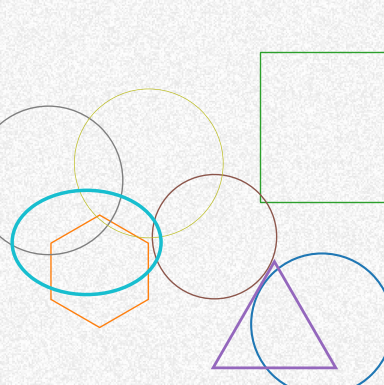[{"shape": "circle", "thickness": 1.5, "radius": 0.92, "center": [0.836, 0.158]}, {"shape": "hexagon", "thickness": 1, "radius": 0.73, "center": [0.259, 0.295]}, {"shape": "square", "thickness": 1, "radius": 0.98, "center": [0.87, 0.669]}, {"shape": "triangle", "thickness": 2, "radius": 0.92, "center": [0.713, 0.136]}, {"shape": "circle", "thickness": 1, "radius": 0.81, "center": [0.557, 0.385]}, {"shape": "circle", "thickness": 1, "radius": 0.96, "center": [0.126, 0.531]}, {"shape": "circle", "thickness": 0.5, "radius": 0.97, "center": [0.386, 0.576]}, {"shape": "oval", "thickness": 2.5, "radius": 0.97, "center": [0.225, 0.37]}]